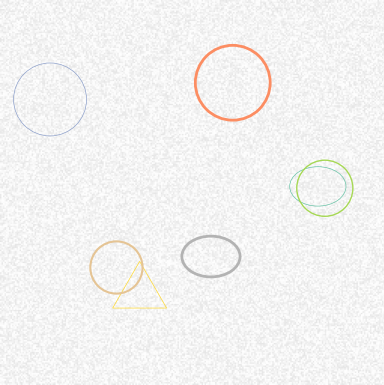[{"shape": "oval", "thickness": 0.5, "radius": 0.37, "center": [0.826, 0.516]}, {"shape": "circle", "thickness": 2, "radius": 0.49, "center": [0.605, 0.785]}, {"shape": "circle", "thickness": 0.5, "radius": 0.47, "center": [0.13, 0.742]}, {"shape": "circle", "thickness": 1, "radius": 0.36, "center": [0.844, 0.511]}, {"shape": "triangle", "thickness": 0.5, "radius": 0.4, "center": [0.363, 0.24]}, {"shape": "circle", "thickness": 1.5, "radius": 0.34, "center": [0.302, 0.305]}, {"shape": "oval", "thickness": 2, "radius": 0.38, "center": [0.548, 0.334]}]